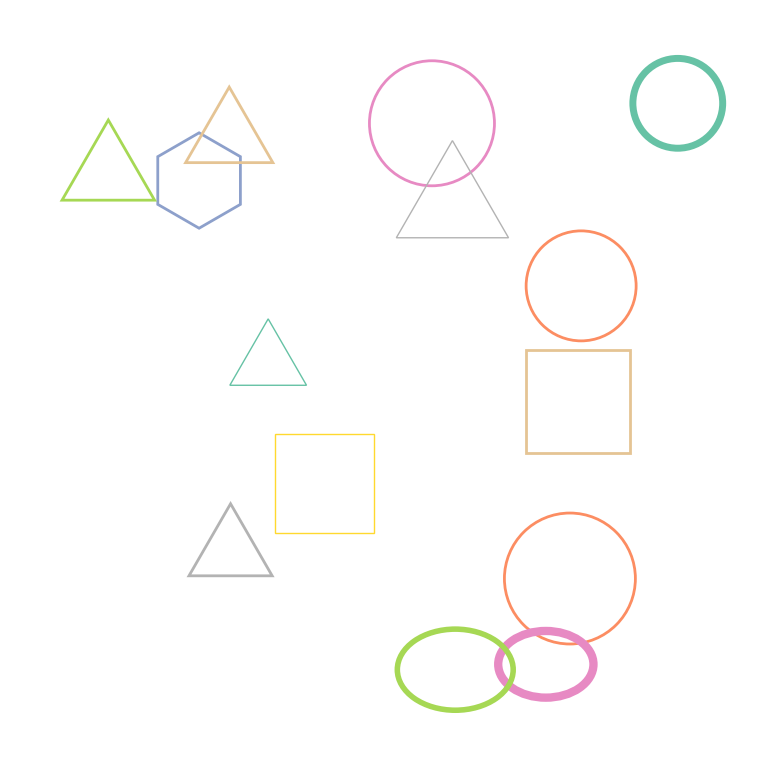[{"shape": "circle", "thickness": 2.5, "radius": 0.29, "center": [0.88, 0.866]}, {"shape": "triangle", "thickness": 0.5, "radius": 0.29, "center": [0.348, 0.528]}, {"shape": "circle", "thickness": 1, "radius": 0.36, "center": [0.755, 0.629]}, {"shape": "circle", "thickness": 1, "radius": 0.43, "center": [0.74, 0.249]}, {"shape": "hexagon", "thickness": 1, "radius": 0.31, "center": [0.259, 0.766]}, {"shape": "circle", "thickness": 1, "radius": 0.41, "center": [0.561, 0.84]}, {"shape": "oval", "thickness": 3, "radius": 0.31, "center": [0.709, 0.137]}, {"shape": "oval", "thickness": 2, "radius": 0.38, "center": [0.591, 0.13]}, {"shape": "triangle", "thickness": 1, "radius": 0.35, "center": [0.141, 0.775]}, {"shape": "square", "thickness": 0.5, "radius": 0.32, "center": [0.421, 0.372]}, {"shape": "triangle", "thickness": 1, "radius": 0.33, "center": [0.298, 0.821]}, {"shape": "square", "thickness": 1, "radius": 0.34, "center": [0.751, 0.479]}, {"shape": "triangle", "thickness": 0.5, "radius": 0.42, "center": [0.588, 0.733]}, {"shape": "triangle", "thickness": 1, "radius": 0.31, "center": [0.299, 0.283]}]